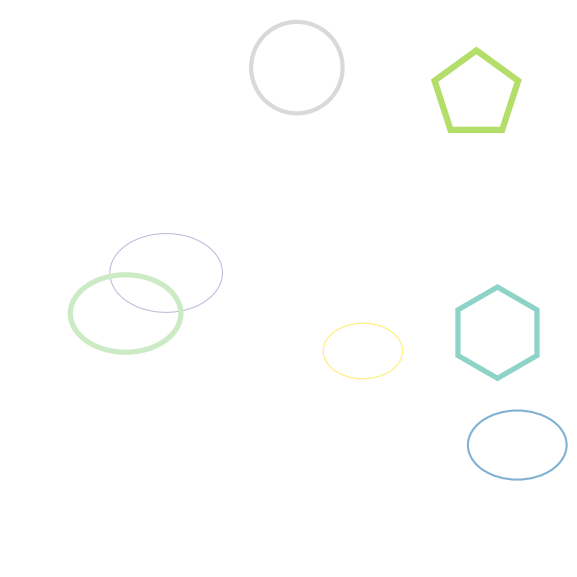[{"shape": "hexagon", "thickness": 2.5, "radius": 0.4, "center": [0.861, 0.423]}, {"shape": "oval", "thickness": 0.5, "radius": 0.49, "center": [0.288, 0.527]}, {"shape": "oval", "thickness": 1, "radius": 0.43, "center": [0.896, 0.228]}, {"shape": "pentagon", "thickness": 3, "radius": 0.38, "center": [0.825, 0.836]}, {"shape": "circle", "thickness": 2, "radius": 0.4, "center": [0.514, 0.882]}, {"shape": "oval", "thickness": 2.5, "radius": 0.48, "center": [0.217, 0.456]}, {"shape": "oval", "thickness": 0.5, "radius": 0.34, "center": [0.629, 0.391]}]